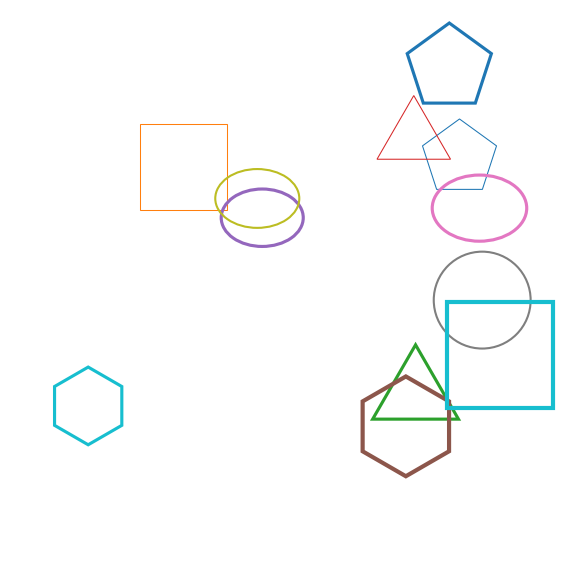[{"shape": "pentagon", "thickness": 0.5, "radius": 0.34, "center": [0.796, 0.726]}, {"shape": "pentagon", "thickness": 1.5, "radius": 0.38, "center": [0.778, 0.883]}, {"shape": "square", "thickness": 0.5, "radius": 0.37, "center": [0.318, 0.71]}, {"shape": "triangle", "thickness": 1.5, "radius": 0.43, "center": [0.72, 0.316]}, {"shape": "triangle", "thickness": 0.5, "radius": 0.37, "center": [0.716, 0.76]}, {"shape": "oval", "thickness": 1.5, "radius": 0.36, "center": [0.454, 0.622]}, {"shape": "hexagon", "thickness": 2, "radius": 0.43, "center": [0.703, 0.261]}, {"shape": "oval", "thickness": 1.5, "radius": 0.41, "center": [0.83, 0.639]}, {"shape": "circle", "thickness": 1, "radius": 0.42, "center": [0.835, 0.479]}, {"shape": "oval", "thickness": 1, "radius": 0.36, "center": [0.446, 0.655]}, {"shape": "hexagon", "thickness": 1.5, "radius": 0.34, "center": [0.153, 0.296]}, {"shape": "square", "thickness": 2, "radius": 0.46, "center": [0.865, 0.384]}]